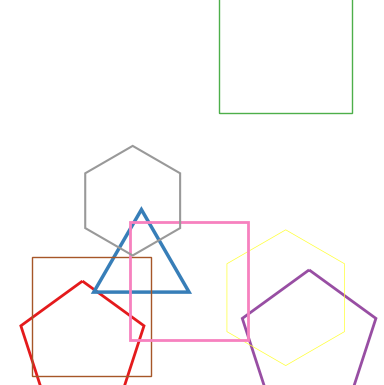[{"shape": "pentagon", "thickness": 2, "radius": 0.84, "center": [0.214, 0.102]}, {"shape": "triangle", "thickness": 2.5, "radius": 0.71, "center": [0.367, 0.313]}, {"shape": "square", "thickness": 1, "radius": 0.87, "center": [0.741, 0.879]}, {"shape": "pentagon", "thickness": 2, "radius": 0.91, "center": [0.803, 0.117]}, {"shape": "hexagon", "thickness": 0.5, "radius": 0.88, "center": [0.742, 0.227]}, {"shape": "square", "thickness": 1, "radius": 0.77, "center": [0.237, 0.177]}, {"shape": "square", "thickness": 2, "radius": 0.77, "center": [0.491, 0.271]}, {"shape": "hexagon", "thickness": 1.5, "radius": 0.71, "center": [0.345, 0.479]}]